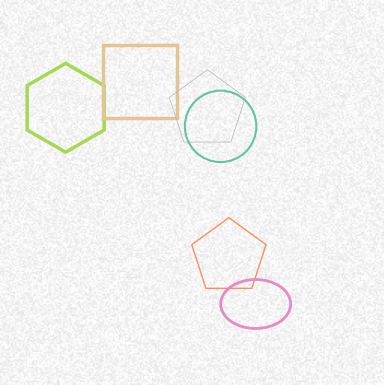[{"shape": "circle", "thickness": 1.5, "radius": 0.46, "center": [0.573, 0.672]}, {"shape": "pentagon", "thickness": 1, "radius": 0.51, "center": [0.595, 0.333]}, {"shape": "oval", "thickness": 2, "radius": 0.45, "center": [0.664, 0.21]}, {"shape": "hexagon", "thickness": 2.5, "radius": 0.58, "center": [0.171, 0.72]}, {"shape": "square", "thickness": 2.5, "radius": 0.48, "center": [0.364, 0.788]}, {"shape": "pentagon", "thickness": 0.5, "radius": 0.52, "center": [0.539, 0.715]}]